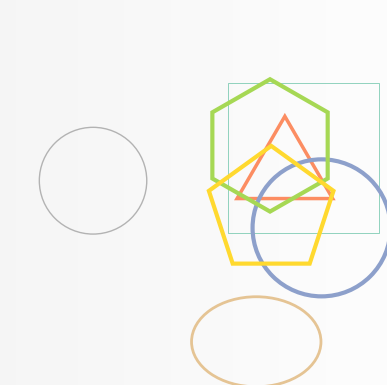[{"shape": "square", "thickness": 0.5, "radius": 0.97, "center": [0.782, 0.59]}, {"shape": "triangle", "thickness": 2.5, "radius": 0.71, "center": [0.735, 0.555]}, {"shape": "circle", "thickness": 3, "radius": 0.89, "center": [0.83, 0.408]}, {"shape": "hexagon", "thickness": 3, "radius": 0.86, "center": [0.697, 0.622]}, {"shape": "pentagon", "thickness": 3, "radius": 0.85, "center": [0.7, 0.452]}, {"shape": "oval", "thickness": 2, "radius": 0.83, "center": [0.661, 0.112]}, {"shape": "circle", "thickness": 1, "radius": 0.69, "center": [0.24, 0.531]}]